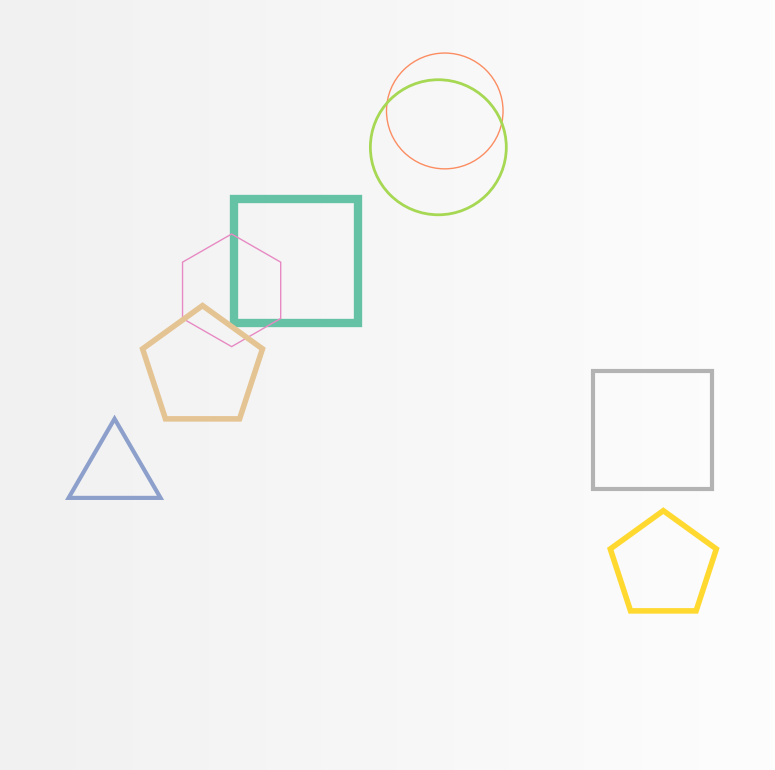[{"shape": "square", "thickness": 3, "radius": 0.4, "center": [0.382, 0.661]}, {"shape": "circle", "thickness": 0.5, "radius": 0.38, "center": [0.574, 0.856]}, {"shape": "triangle", "thickness": 1.5, "radius": 0.34, "center": [0.148, 0.388]}, {"shape": "hexagon", "thickness": 0.5, "radius": 0.37, "center": [0.299, 0.623]}, {"shape": "circle", "thickness": 1, "radius": 0.44, "center": [0.566, 0.809]}, {"shape": "pentagon", "thickness": 2, "radius": 0.36, "center": [0.856, 0.265]}, {"shape": "pentagon", "thickness": 2, "radius": 0.41, "center": [0.261, 0.522]}, {"shape": "square", "thickness": 1.5, "radius": 0.38, "center": [0.842, 0.441]}]